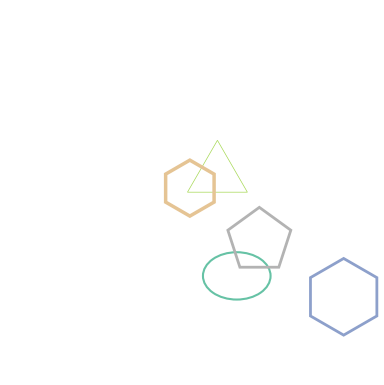[{"shape": "oval", "thickness": 1.5, "radius": 0.44, "center": [0.615, 0.283]}, {"shape": "hexagon", "thickness": 2, "radius": 0.5, "center": [0.893, 0.229]}, {"shape": "triangle", "thickness": 0.5, "radius": 0.45, "center": [0.565, 0.546]}, {"shape": "hexagon", "thickness": 2.5, "radius": 0.36, "center": [0.493, 0.511]}, {"shape": "pentagon", "thickness": 2, "radius": 0.43, "center": [0.674, 0.375]}]